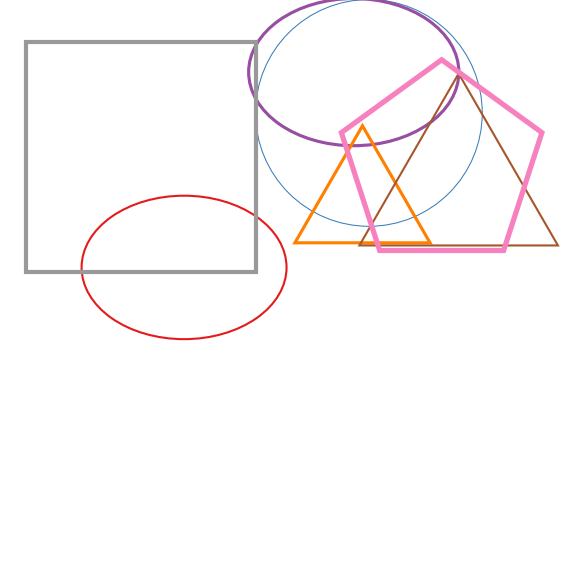[{"shape": "oval", "thickness": 1, "radius": 0.89, "center": [0.319, 0.536]}, {"shape": "circle", "thickness": 0.5, "radius": 0.98, "center": [0.639, 0.804]}, {"shape": "oval", "thickness": 1.5, "radius": 0.91, "center": [0.613, 0.874]}, {"shape": "triangle", "thickness": 1.5, "radius": 0.68, "center": [0.628, 0.646]}, {"shape": "triangle", "thickness": 1, "radius": 0.99, "center": [0.794, 0.673]}, {"shape": "pentagon", "thickness": 2.5, "radius": 0.91, "center": [0.765, 0.713]}, {"shape": "square", "thickness": 2, "radius": 1.0, "center": [0.245, 0.728]}]